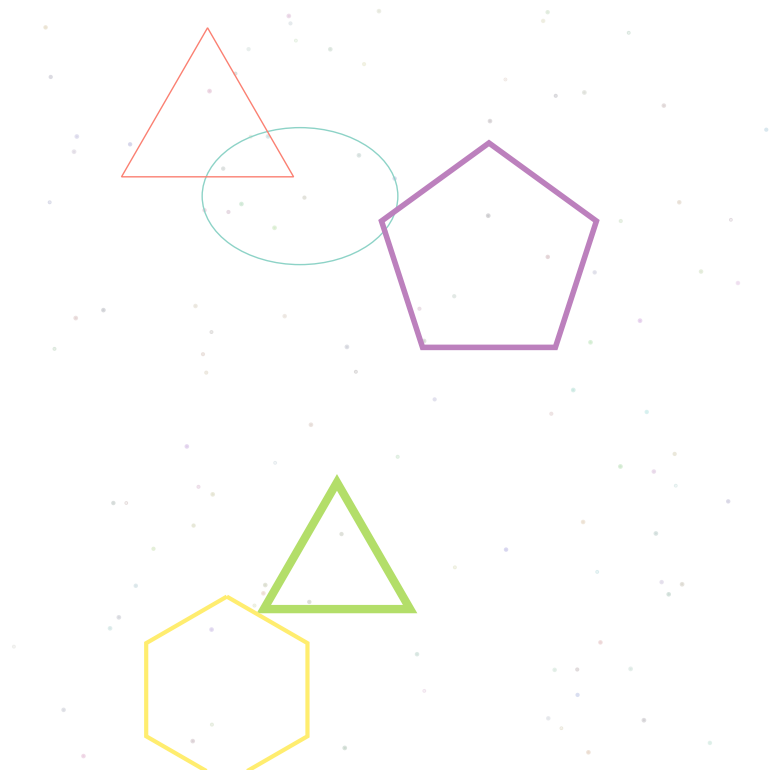[{"shape": "oval", "thickness": 0.5, "radius": 0.64, "center": [0.39, 0.745]}, {"shape": "triangle", "thickness": 0.5, "radius": 0.65, "center": [0.27, 0.835]}, {"shape": "triangle", "thickness": 3, "radius": 0.55, "center": [0.438, 0.264]}, {"shape": "pentagon", "thickness": 2, "radius": 0.73, "center": [0.635, 0.668]}, {"shape": "hexagon", "thickness": 1.5, "radius": 0.6, "center": [0.295, 0.104]}]